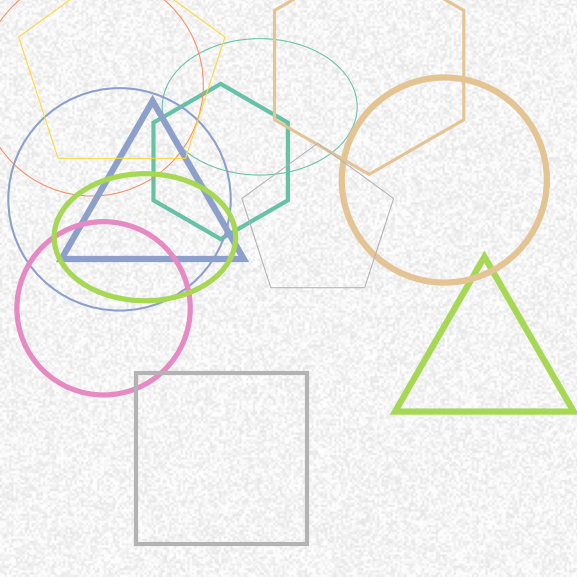[{"shape": "hexagon", "thickness": 2, "radius": 0.67, "center": [0.382, 0.72]}, {"shape": "oval", "thickness": 0.5, "radius": 0.84, "center": [0.45, 0.814]}, {"shape": "circle", "thickness": 0.5, "radius": 0.96, "center": [0.159, 0.853]}, {"shape": "triangle", "thickness": 3, "radius": 0.91, "center": [0.264, 0.642]}, {"shape": "circle", "thickness": 1, "radius": 0.96, "center": [0.207, 0.654]}, {"shape": "circle", "thickness": 2.5, "radius": 0.75, "center": [0.179, 0.465]}, {"shape": "oval", "thickness": 2.5, "radius": 0.79, "center": [0.251, 0.588]}, {"shape": "triangle", "thickness": 3, "radius": 0.89, "center": [0.839, 0.376]}, {"shape": "pentagon", "thickness": 0.5, "radius": 0.94, "center": [0.211, 0.877]}, {"shape": "hexagon", "thickness": 1.5, "radius": 0.95, "center": [0.639, 0.886]}, {"shape": "circle", "thickness": 3, "radius": 0.89, "center": [0.769, 0.687]}, {"shape": "pentagon", "thickness": 0.5, "radius": 0.69, "center": [0.55, 0.613]}, {"shape": "square", "thickness": 2, "radius": 0.74, "center": [0.384, 0.206]}]